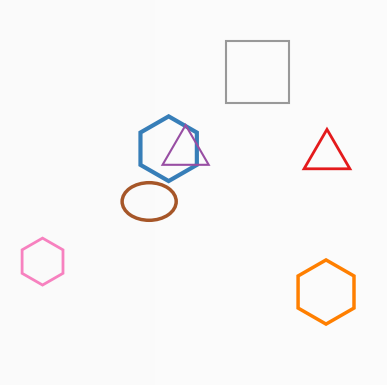[{"shape": "triangle", "thickness": 2, "radius": 0.34, "center": [0.844, 0.596]}, {"shape": "hexagon", "thickness": 3, "radius": 0.42, "center": [0.435, 0.614]}, {"shape": "triangle", "thickness": 1.5, "radius": 0.34, "center": [0.479, 0.606]}, {"shape": "hexagon", "thickness": 2.5, "radius": 0.42, "center": [0.841, 0.242]}, {"shape": "oval", "thickness": 2.5, "radius": 0.35, "center": [0.385, 0.477]}, {"shape": "hexagon", "thickness": 2, "radius": 0.3, "center": [0.11, 0.321]}, {"shape": "square", "thickness": 1.5, "radius": 0.4, "center": [0.665, 0.814]}]